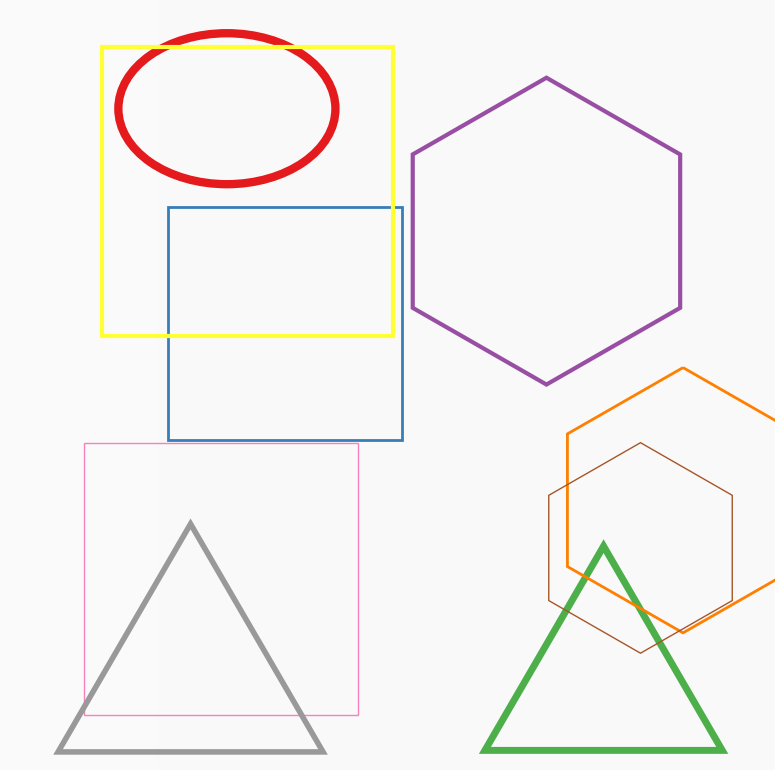[{"shape": "oval", "thickness": 3, "radius": 0.7, "center": [0.293, 0.859]}, {"shape": "square", "thickness": 1, "radius": 0.76, "center": [0.368, 0.58]}, {"shape": "triangle", "thickness": 2.5, "radius": 0.88, "center": [0.779, 0.114]}, {"shape": "hexagon", "thickness": 1.5, "radius": 1.0, "center": [0.705, 0.7]}, {"shape": "hexagon", "thickness": 1, "radius": 0.86, "center": [0.881, 0.35]}, {"shape": "square", "thickness": 1.5, "radius": 0.94, "center": [0.319, 0.752]}, {"shape": "hexagon", "thickness": 0.5, "radius": 0.68, "center": [0.826, 0.288]}, {"shape": "square", "thickness": 0.5, "radius": 0.88, "center": [0.285, 0.248]}, {"shape": "triangle", "thickness": 2, "radius": 0.99, "center": [0.246, 0.122]}]